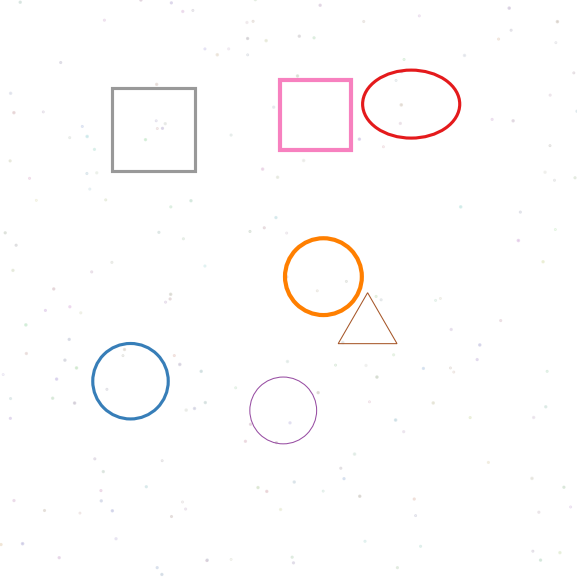[{"shape": "oval", "thickness": 1.5, "radius": 0.42, "center": [0.712, 0.819]}, {"shape": "circle", "thickness": 1.5, "radius": 0.33, "center": [0.226, 0.339]}, {"shape": "circle", "thickness": 0.5, "radius": 0.29, "center": [0.49, 0.288]}, {"shape": "circle", "thickness": 2, "radius": 0.33, "center": [0.56, 0.52]}, {"shape": "triangle", "thickness": 0.5, "radius": 0.29, "center": [0.637, 0.433]}, {"shape": "square", "thickness": 2, "radius": 0.31, "center": [0.546, 0.8]}, {"shape": "square", "thickness": 1.5, "radius": 0.36, "center": [0.266, 0.776]}]